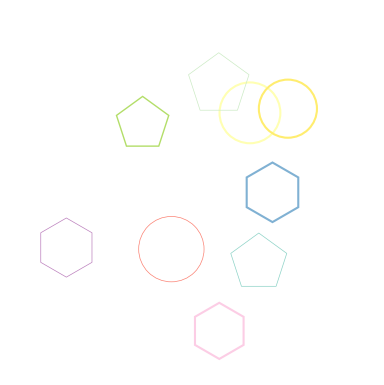[{"shape": "pentagon", "thickness": 0.5, "radius": 0.38, "center": [0.672, 0.318]}, {"shape": "circle", "thickness": 1.5, "radius": 0.4, "center": [0.649, 0.707]}, {"shape": "circle", "thickness": 0.5, "radius": 0.42, "center": [0.445, 0.353]}, {"shape": "hexagon", "thickness": 1.5, "radius": 0.39, "center": [0.708, 0.501]}, {"shape": "pentagon", "thickness": 1, "radius": 0.36, "center": [0.37, 0.678]}, {"shape": "hexagon", "thickness": 1.5, "radius": 0.36, "center": [0.57, 0.141]}, {"shape": "hexagon", "thickness": 0.5, "radius": 0.38, "center": [0.172, 0.357]}, {"shape": "pentagon", "thickness": 0.5, "radius": 0.41, "center": [0.568, 0.781]}, {"shape": "circle", "thickness": 1.5, "radius": 0.38, "center": [0.748, 0.718]}]